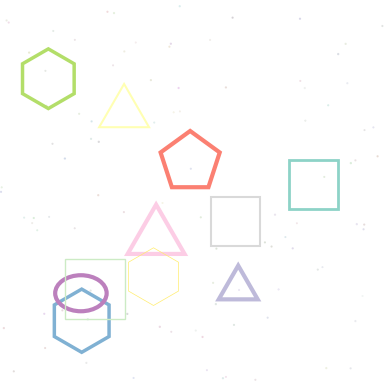[{"shape": "square", "thickness": 2, "radius": 0.32, "center": [0.815, 0.521]}, {"shape": "triangle", "thickness": 1.5, "radius": 0.37, "center": [0.322, 0.707]}, {"shape": "triangle", "thickness": 3, "radius": 0.29, "center": [0.619, 0.252]}, {"shape": "pentagon", "thickness": 3, "radius": 0.4, "center": [0.494, 0.579]}, {"shape": "hexagon", "thickness": 2.5, "radius": 0.41, "center": [0.212, 0.167]}, {"shape": "hexagon", "thickness": 2.5, "radius": 0.39, "center": [0.126, 0.796]}, {"shape": "triangle", "thickness": 3, "radius": 0.43, "center": [0.405, 0.383]}, {"shape": "square", "thickness": 1.5, "radius": 0.32, "center": [0.612, 0.424]}, {"shape": "oval", "thickness": 3, "radius": 0.33, "center": [0.21, 0.238]}, {"shape": "square", "thickness": 1, "radius": 0.39, "center": [0.247, 0.249]}, {"shape": "hexagon", "thickness": 0.5, "radius": 0.37, "center": [0.399, 0.281]}]